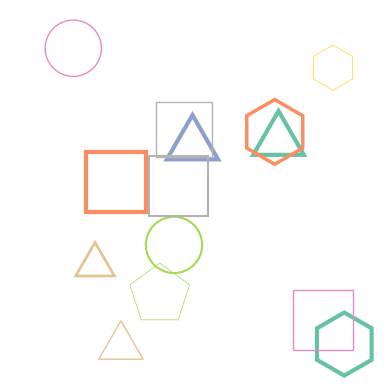[{"shape": "hexagon", "thickness": 3, "radius": 0.41, "center": [0.894, 0.106]}, {"shape": "triangle", "thickness": 3, "radius": 0.38, "center": [0.723, 0.636]}, {"shape": "square", "thickness": 3, "radius": 0.39, "center": [0.301, 0.527]}, {"shape": "hexagon", "thickness": 2.5, "radius": 0.42, "center": [0.714, 0.657]}, {"shape": "triangle", "thickness": 3, "radius": 0.38, "center": [0.5, 0.624]}, {"shape": "square", "thickness": 1, "radius": 0.39, "center": [0.84, 0.17]}, {"shape": "circle", "thickness": 1, "radius": 0.37, "center": [0.19, 0.875]}, {"shape": "pentagon", "thickness": 0.5, "radius": 0.41, "center": [0.415, 0.235]}, {"shape": "circle", "thickness": 1.5, "radius": 0.37, "center": [0.452, 0.364]}, {"shape": "hexagon", "thickness": 0.5, "radius": 0.29, "center": [0.865, 0.824]}, {"shape": "triangle", "thickness": 2, "radius": 0.29, "center": [0.247, 0.312]}, {"shape": "triangle", "thickness": 1, "radius": 0.33, "center": [0.314, 0.1]}, {"shape": "square", "thickness": 1.5, "radius": 0.39, "center": [0.464, 0.517]}, {"shape": "square", "thickness": 1, "radius": 0.36, "center": [0.478, 0.663]}]